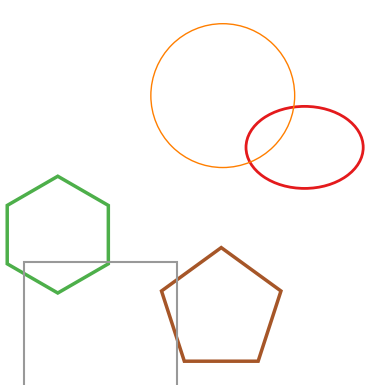[{"shape": "oval", "thickness": 2, "radius": 0.76, "center": [0.791, 0.617]}, {"shape": "hexagon", "thickness": 2.5, "radius": 0.76, "center": [0.15, 0.391]}, {"shape": "circle", "thickness": 1, "radius": 0.93, "center": [0.579, 0.752]}, {"shape": "pentagon", "thickness": 2.5, "radius": 0.82, "center": [0.575, 0.194]}, {"shape": "square", "thickness": 1.5, "radius": 0.99, "center": [0.261, 0.122]}]